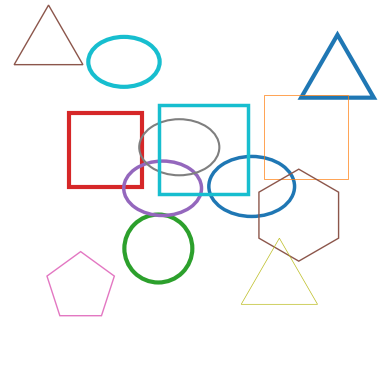[{"shape": "oval", "thickness": 2.5, "radius": 0.56, "center": [0.654, 0.516]}, {"shape": "triangle", "thickness": 3, "radius": 0.54, "center": [0.877, 0.801]}, {"shape": "square", "thickness": 0.5, "radius": 0.54, "center": [0.795, 0.645]}, {"shape": "circle", "thickness": 3, "radius": 0.44, "center": [0.411, 0.355]}, {"shape": "square", "thickness": 3, "radius": 0.48, "center": [0.275, 0.61]}, {"shape": "oval", "thickness": 2.5, "radius": 0.5, "center": [0.422, 0.511]}, {"shape": "triangle", "thickness": 1, "radius": 0.52, "center": [0.126, 0.884]}, {"shape": "hexagon", "thickness": 1, "radius": 0.6, "center": [0.776, 0.441]}, {"shape": "pentagon", "thickness": 1, "radius": 0.46, "center": [0.21, 0.254]}, {"shape": "oval", "thickness": 1.5, "radius": 0.52, "center": [0.466, 0.618]}, {"shape": "triangle", "thickness": 0.5, "radius": 0.57, "center": [0.726, 0.267]}, {"shape": "square", "thickness": 2.5, "radius": 0.58, "center": [0.529, 0.612]}, {"shape": "oval", "thickness": 3, "radius": 0.46, "center": [0.322, 0.839]}]